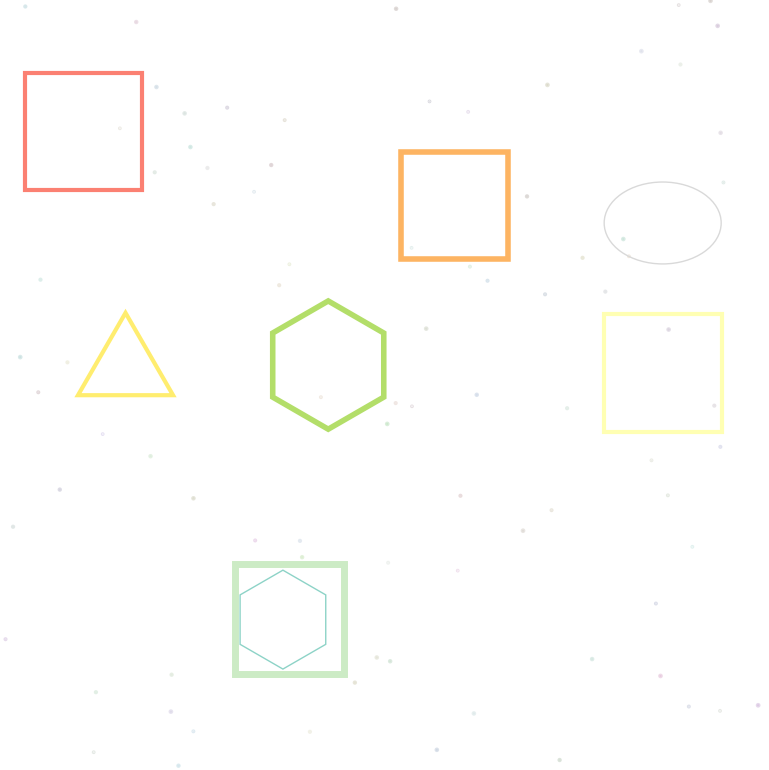[{"shape": "hexagon", "thickness": 0.5, "radius": 0.32, "center": [0.367, 0.195]}, {"shape": "square", "thickness": 1.5, "radius": 0.38, "center": [0.862, 0.515]}, {"shape": "square", "thickness": 1.5, "radius": 0.38, "center": [0.108, 0.829]}, {"shape": "square", "thickness": 2, "radius": 0.35, "center": [0.59, 0.733]}, {"shape": "hexagon", "thickness": 2, "radius": 0.42, "center": [0.426, 0.526]}, {"shape": "oval", "thickness": 0.5, "radius": 0.38, "center": [0.861, 0.71]}, {"shape": "square", "thickness": 2.5, "radius": 0.35, "center": [0.376, 0.196]}, {"shape": "triangle", "thickness": 1.5, "radius": 0.36, "center": [0.163, 0.522]}]